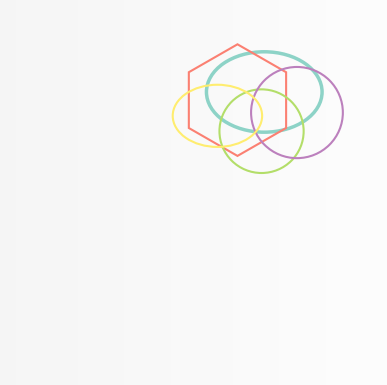[{"shape": "oval", "thickness": 2.5, "radius": 0.75, "center": [0.682, 0.761]}, {"shape": "hexagon", "thickness": 1.5, "radius": 0.72, "center": [0.613, 0.74]}, {"shape": "circle", "thickness": 1.5, "radius": 0.54, "center": [0.675, 0.659]}, {"shape": "circle", "thickness": 1.5, "radius": 0.59, "center": [0.766, 0.708]}, {"shape": "oval", "thickness": 1.5, "radius": 0.58, "center": [0.561, 0.699]}]